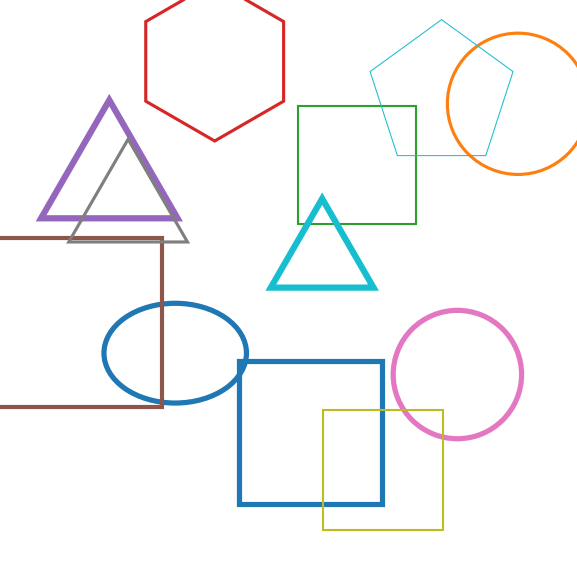[{"shape": "square", "thickness": 2.5, "radius": 0.62, "center": [0.537, 0.25]}, {"shape": "oval", "thickness": 2.5, "radius": 0.62, "center": [0.303, 0.388]}, {"shape": "circle", "thickness": 1.5, "radius": 0.61, "center": [0.897, 0.819]}, {"shape": "square", "thickness": 1, "radius": 0.51, "center": [0.618, 0.714]}, {"shape": "hexagon", "thickness": 1.5, "radius": 0.69, "center": [0.372, 0.893]}, {"shape": "triangle", "thickness": 3, "radius": 0.68, "center": [0.189, 0.689]}, {"shape": "square", "thickness": 2, "radius": 0.73, "center": [0.133, 0.44]}, {"shape": "circle", "thickness": 2.5, "radius": 0.56, "center": [0.792, 0.351]}, {"shape": "triangle", "thickness": 1.5, "radius": 0.59, "center": [0.222, 0.639]}, {"shape": "square", "thickness": 1, "radius": 0.52, "center": [0.663, 0.186]}, {"shape": "triangle", "thickness": 3, "radius": 0.51, "center": [0.558, 0.552]}, {"shape": "pentagon", "thickness": 0.5, "radius": 0.65, "center": [0.765, 0.835]}]